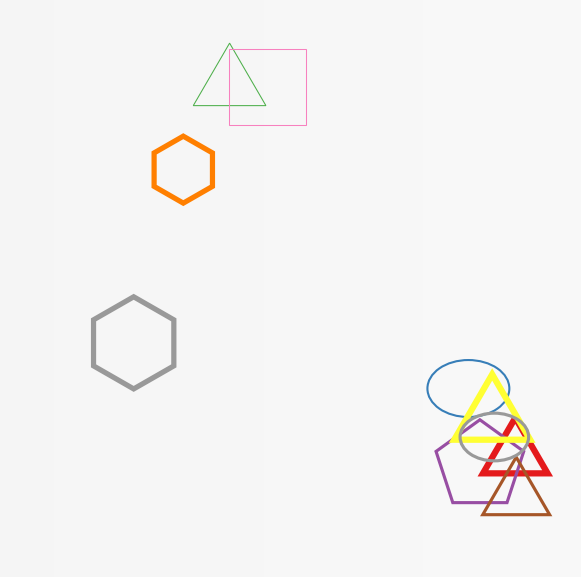[{"shape": "triangle", "thickness": 3, "radius": 0.32, "center": [0.887, 0.212]}, {"shape": "oval", "thickness": 1, "radius": 0.35, "center": [0.806, 0.326]}, {"shape": "triangle", "thickness": 0.5, "radius": 0.36, "center": [0.395, 0.852]}, {"shape": "pentagon", "thickness": 1.5, "radius": 0.4, "center": [0.826, 0.193]}, {"shape": "hexagon", "thickness": 2.5, "radius": 0.29, "center": [0.315, 0.705]}, {"shape": "triangle", "thickness": 3, "radius": 0.38, "center": [0.847, 0.275]}, {"shape": "triangle", "thickness": 1.5, "radius": 0.33, "center": [0.888, 0.141]}, {"shape": "square", "thickness": 0.5, "radius": 0.33, "center": [0.46, 0.848]}, {"shape": "hexagon", "thickness": 2.5, "radius": 0.4, "center": [0.23, 0.405]}, {"shape": "oval", "thickness": 1.5, "radius": 0.29, "center": [0.851, 0.242]}]